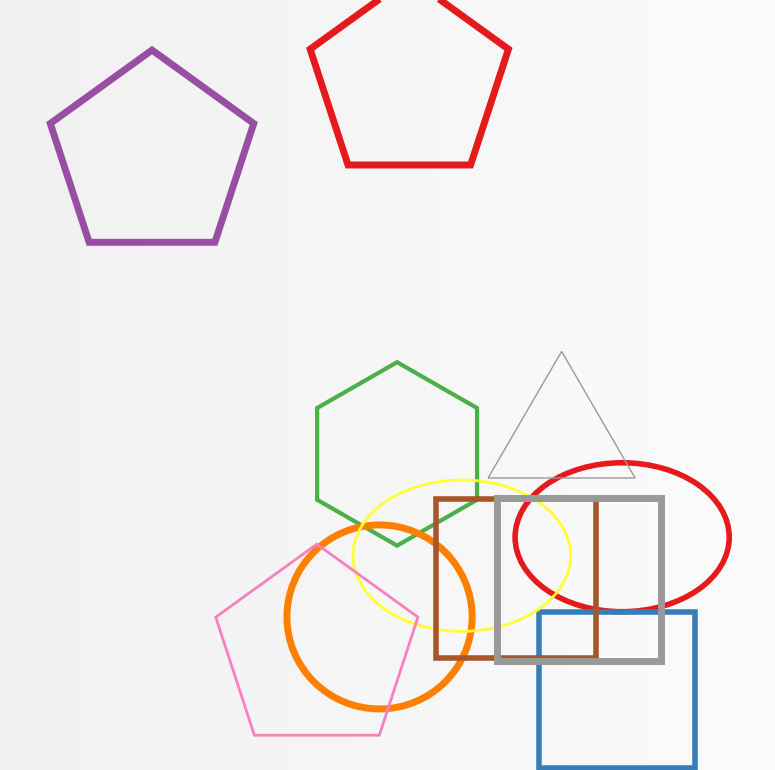[{"shape": "pentagon", "thickness": 2.5, "radius": 0.67, "center": [0.528, 0.895]}, {"shape": "oval", "thickness": 2, "radius": 0.69, "center": [0.803, 0.302]}, {"shape": "square", "thickness": 2, "radius": 0.51, "center": [0.796, 0.104]}, {"shape": "hexagon", "thickness": 1.5, "radius": 0.6, "center": [0.512, 0.411]}, {"shape": "pentagon", "thickness": 2.5, "radius": 0.69, "center": [0.196, 0.797]}, {"shape": "circle", "thickness": 2.5, "radius": 0.6, "center": [0.49, 0.199]}, {"shape": "oval", "thickness": 1, "radius": 0.7, "center": [0.596, 0.278]}, {"shape": "square", "thickness": 2, "radius": 0.52, "center": [0.666, 0.249]}, {"shape": "pentagon", "thickness": 1, "radius": 0.69, "center": [0.409, 0.156]}, {"shape": "triangle", "thickness": 0.5, "radius": 0.55, "center": [0.725, 0.434]}, {"shape": "square", "thickness": 2.5, "radius": 0.53, "center": [0.747, 0.247]}]